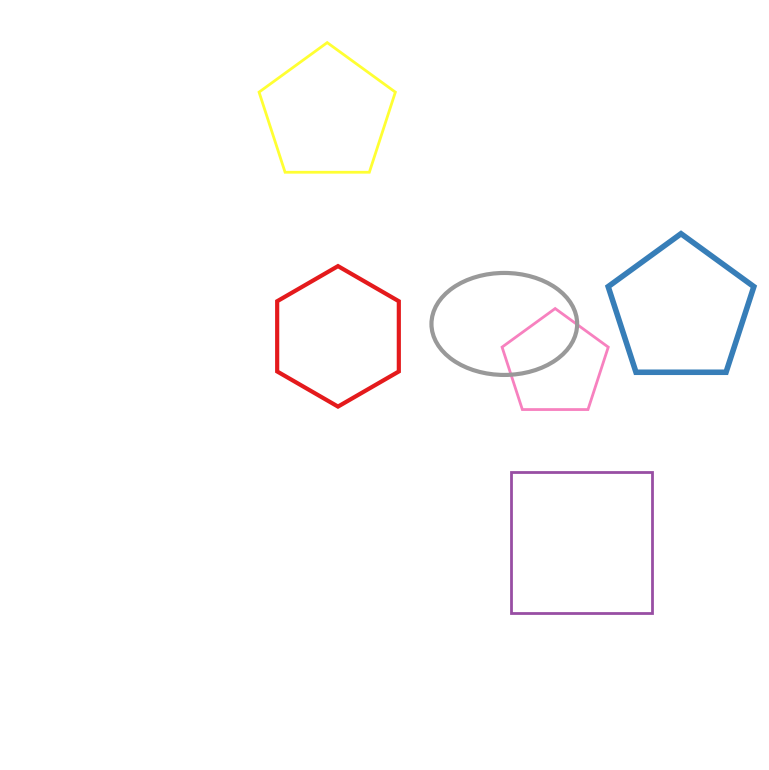[{"shape": "hexagon", "thickness": 1.5, "radius": 0.46, "center": [0.439, 0.563]}, {"shape": "pentagon", "thickness": 2, "radius": 0.5, "center": [0.884, 0.597]}, {"shape": "square", "thickness": 1, "radius": 0.46, "center": [0.755, 0.295]}, {"shape": "pentagon", "thickness": 1, "radius": 0.47, "center": [0.425, 0.852]}, {"shape": "pentagon", "thickness": 1, "radius": 0.36, "center": [0.721, 0.527]}, {"shape": "oval", "thickness": 1.5, "radius": 0.47, "center": [0.655, 0.579]}]